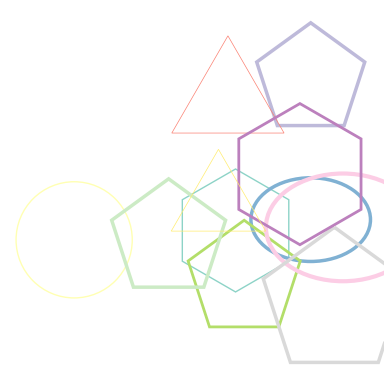[{"shape": "hexagon", "thickness": 1, "radius": 0.8, "center": [0.612, 0.401]}, {"shape": "circle", "thickness": 1, "radius": 0.75, "center": [0.193, 0.377]}, {"shape": "pentagon", "thickness": 2.5, "radius": 0.74, "center": [0.807, 0.793]}, {"shape": "triangle", "thickness": 0.5, "radius": 0.84, "center": [0.592, 0.739]}, {"shape": "oval", "thickness": 2.5, "radius": 0.78, "center": [0.807, 0.43]}, {"shape": "pentagon", "thickness": 2, "radius": 0.77, "center": [0.634, 0.275]}, {"shape": "oval", "thickness": 3, "radius": 1.0, "center": [0.891, 0.409]}, {"shape": "pentagon", "thickness": 2.5, "radius": 0.97, "center": [0.869, 0.216]}, {"shape": "hexagon", "thickness": 2, "radius": 0.92, "center": [0.779, 0.548]}, {"shape": "pentagon", "thickness": 2.5, "radius": 0.78, "center": [0.438, 0.38]}, {"shape": "triangle", "thickness": 0.5, "radius": 0.71, "center": [0.567, 0.471]}]